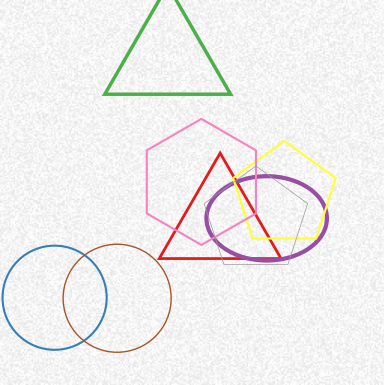[{"shape": "triangle", "thickness": 2, "radius": 0.91, "center": [0.572, 0.42]}, {"shape": "circle", "thickness": 1.5, "radius": 0.68, "center": [0.142, 0.227]}, {"shape": "triangle", "thickness": 2.5, "radius": 0.94, "center": [0.436, 0.85]}, {"shape": "oval", "thickness": 3, "radius": 0.78, "center": [0.693, 0.433]}, {"shape": "pentagon", "thickness": 1.5, "radius": 0.7, "center": [0.739, 0.494]}, {"shape": "circle", "thickness": 1, "radius": 0.7, "center": [0.304, 0.225]}, {"shape": "hexagon", "thickness": 1.5, "radius": 0.82, "center": [0.523, 0.528]}, {"shape": "pentagon", "thickness": 0.5, "radius": 0.71, "center": [0.665, 0.428]}]